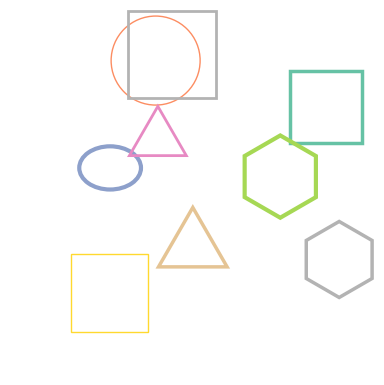[{"shape": "square", "thickness": 2.5, "radius": 0.47, "center": [0.846, 0.721]}, {"shape": "circle", "thickness": 1, "radius": 0.58, "center": [0.404, 0.843]}, {"shape": "oval", "thickness": 3, "radius": 0.4, "center": [0.286, 0.564]}, {"shape": "triangle", "thickness": 2, "radius": 0.43, "center": [0.41, 0.638]}, {"shape": "hexagon", "thickness": 3, "radius": 0.53, "center": [0.728, 0.541]}, {"shape": "square", "thickness": 1, "radius": 0.51, "center": [0.284, 0.24]}, {"shape": "triangle", "thickness": 2.5, "radius": 0.51, "center": [0.501, 0.358]}, {"shape": "hexagon", "thickness": 2.5, "radius": 0.49, "center": [0.881, 0.326]}, {"shape": "square", "thickness": 2, "radius": 0.57, "center": [0.448, 0.859]}]